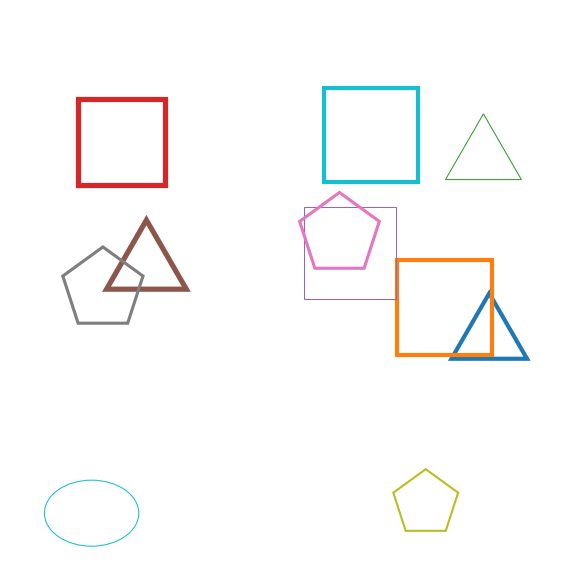[{"shape": "triangle", "thickness": 2, "radius": 0.38, "center": [0.847, 0.416]}, {"shape": "square", "thickness": 2, "radius": 0.41, "center": [0.77, 0.467]}, {"shape": "triangle", "thickness": 0.5, "radius": 0.38, "center": [0.837, 0.726]}, {"shape": "square", "thickness": 2.5, "radius": 0.38, "center": [0.21, 0.753]}, {"shape": "square", "thickness": 0.5, "radius": 0.4, "center": [0.606, 0.561]}, {"shape": "triangle", "thickness": 2.5, "radius": 0.4, "center": [0.254, 0.538]}, {"shape": "pentagon", "thickness": 1.5, "radius": 0.36, "center": [0.588, 0.593]}, {"shape": "pentagon", "thickness": 1.5, "radius": 0.36, "center": [0.178, 0.499]}, {"shape": "pentagon", "thickness": 1, "radius": 0.3, "center": [0.737, 0.128]}, {"shape": "square", "thickness": 2, "radius": 0.41, "center": [0.643, 0.766]}, {"shape": "oval", "thickness": 0.5, "radius": 0.41, "center": [0.159, 0.111]}]